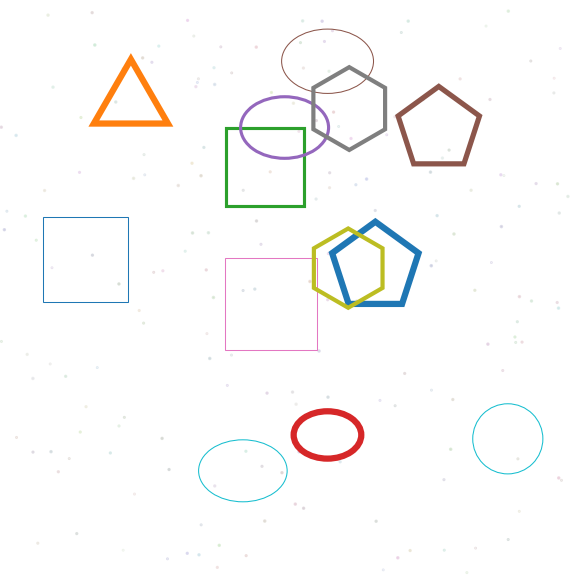[{"shape": "pentagon", "thickness": 3, "radius": 0.39, "center": [0.65, 0.537]}, {"shape": "square", "thickness": 0.5, "radius": 0.37, "center": [0.149, 0.55]}, {"shape": "triangle", "thickness": 3, "radius": 0.37, "center": [0.227, 0.822]}, {"shape": "square", "thickness": 1.5, "radius": 0.34, "center": [0.459, 0.71]}, {"shape": "oval", "thickness": 3, "radius": 0.29, "center": [0.567, 0.246]}, {"shape": "oval", "thickness": 1.5, "radius": 0.38, "center": [0.493, 0.778]}, {"shape": "pentagon", "thickness": 2.5, "radius": 0.37, "center": [0.76, 0.775]}, {"shape": "oval", "thickness": 0.5, "radius": 0.4, "center": [0.567, 0.893]}, {"shape": "square", "thickness": 0.5, "radius": 0.4, "center": [0.47, 0.472]}, {"shape": "hexagon", "thickness": 2, "radius": 0.36, "center": [0.605, 0.811]}, {"shape": "hexagon", "thickness": 2, "radius": 0.34, "center": [0.603, 0.535]}, {"shape": "oval", "thickness": 0.5, "radius": 0.38, "center": [0.421, 0.184]}, {"shape": "circle", "thickness": 0.5, "radius": 0.3, "center": [0.879, 0.239]}]